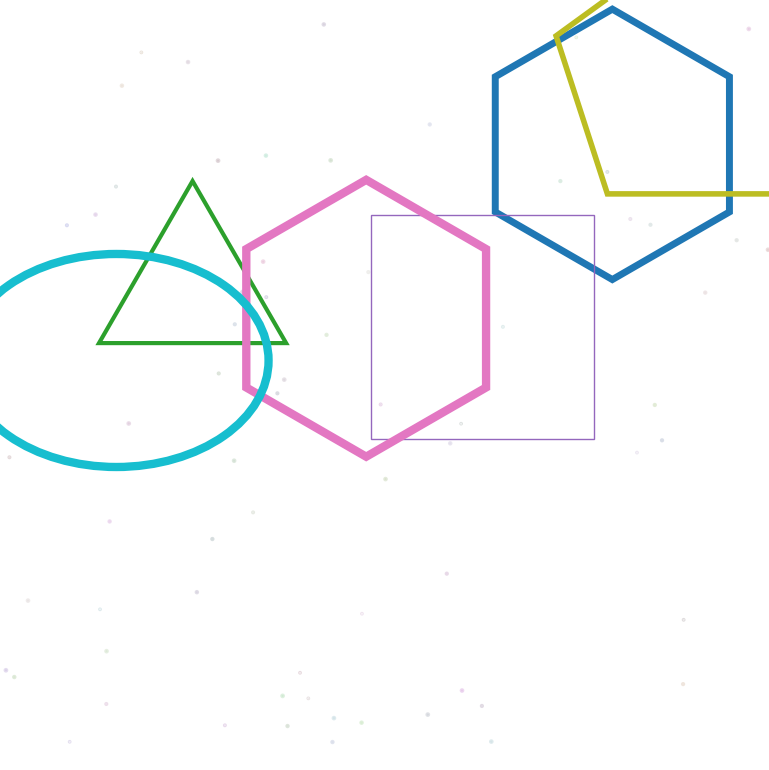[{"shape": "hexagon", "thickness": 2.5, "radius": 0.88, "center": [0.795, 0.813]}, {"shape": "triangle", "thickness": 1.5, "radius": 0.7, "center": [0.25, 0.625]}, {"shape": "square", "thickness": 0.5, "radius": 0.73, "center": [0.626, 0.575]}, {"shape": "hexagon", "thickness": 3, "radius": 0.9, "center": [0.476, 0.587]}, {"shape": "pentagon", "thickness": 2, "radius": 0.92, "center": [0.897, 0.897]}, {"shape": "oval", "thickness": 3, "radius": 0.99, "center": [0.151, 0.532]}]